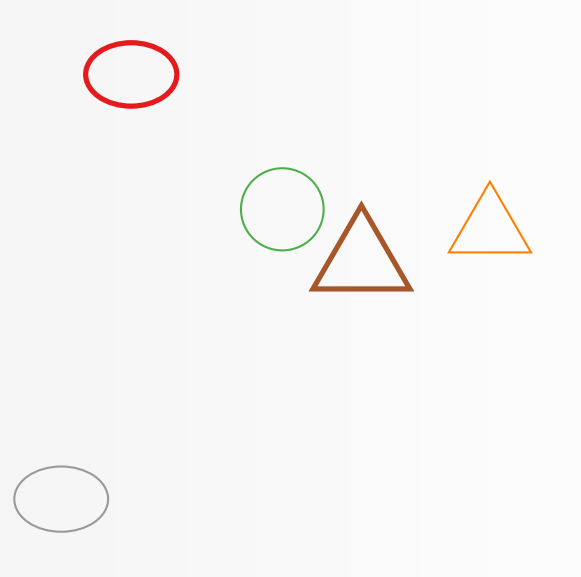[{"shape": "oval", "thickness": 2.5, "radius": 0.39, "center": [0.226, 0.87]}, {"shape": "circle", "thickness": 1, "radius": 0.36, "center": [0.486, 0.637]}, {"shape": "triangle", "thickness": 1, "radius": 0.41, "center": [0.843, 0.603]}, {"shape": "triangle", "thickness": 2.5, "radius": 0.48, "center": [0.622, 0.547]}, {"shape": "oval", "thickness": 1, "radius": 0.4, "center": [0.105, 0.135]}]